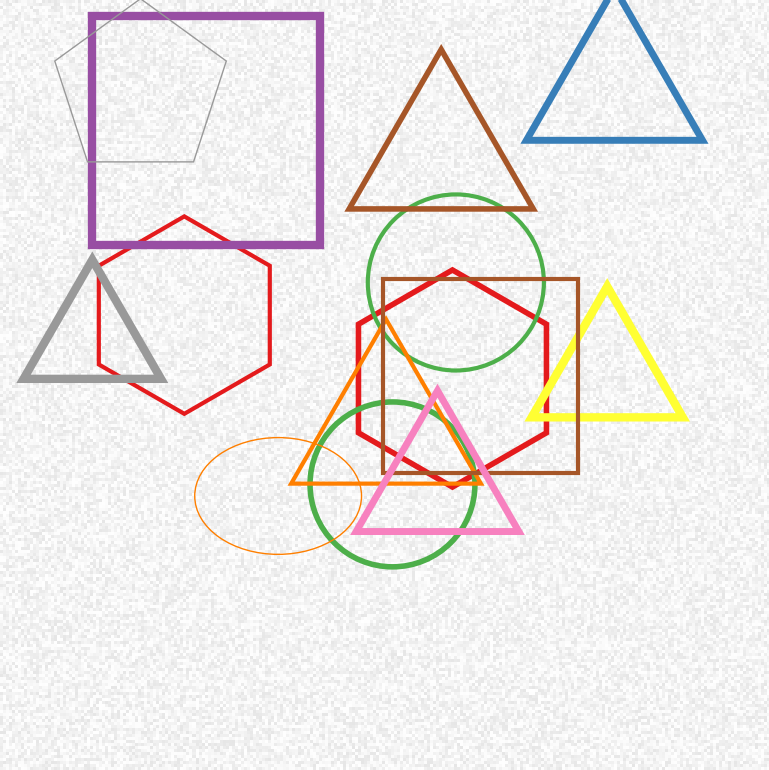[{"shape": "hexagon", "thickness": 2, "radius": 0.7, "center": [0.588, 0.508]}, {"shape": "hexagon", "thickness": 1.5, "radius": 0.64, "center": [0.239, 0.591]}, {"shape": "triangle", "thickness": 2.5, "radius": 0.66, "center": [0.798, 0.884]}, {"shape": "circle", "thickness": 2, "radius": 0.54, "center": [0.51, 0.371]}, {"shape": "circle", "thickness": 1.5, "radius": 0.57, "center": [0.592, 0.633]}, {"shape": "square", "thickness": 3, "radius": 0.74, "center": [0.268, 0.83]}, {"shape": "triangle", "thickness": 1.5, "radius": 0.71, "center": [0.501, 0.443]}, {"shape": "oval", "thickness": 0.5, "radius": 0.54, "center": [0.361, 0.356]}, {"shape": "triangle", "thickness": 3, "radius": 0.57, "center": [0.789, 0.515]}, {"shape": "square", "thickness": 1.5, "radius": 0.63, "center": [0.624, 0.512]}, {"shape": "triangle", "thickness": 2, "radius": 0.69, "center": [0.573, 0.798]}, {"shape": "triangle", "thickness": 2.5, "radius": 0.61, "center": [0.568, 0.371]}, {"shape": "pentagon", "thickness": 0.5, "radius": 0.59, "center": [0.183, 0.885]}, {"shape": "triangle", "thickness": 3, "radius": 0.52, "center": [0.12, 0.56]}]